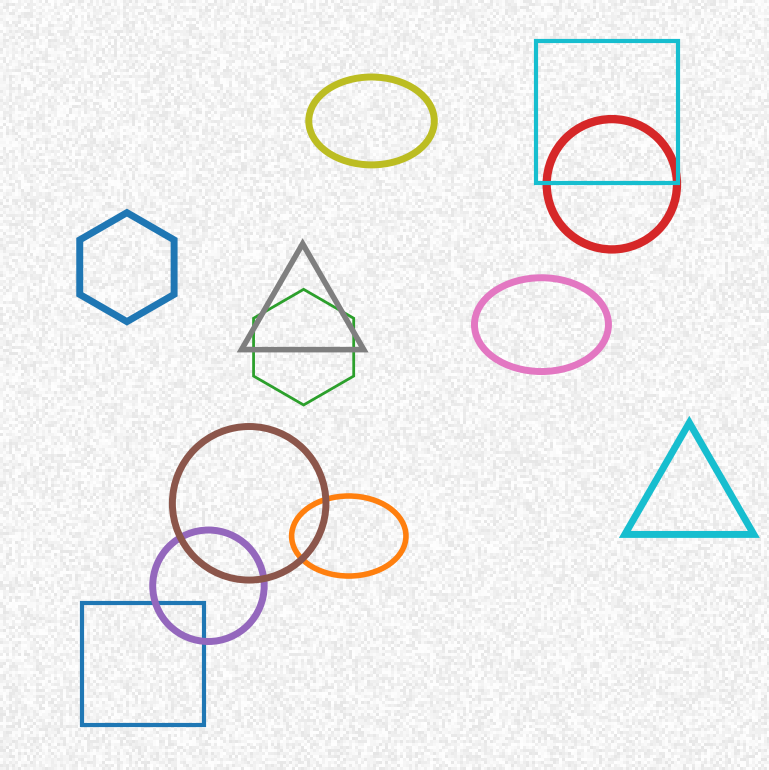[{"shape": "hexagon", "thickness": 2.5, "radius": 0.35, "center": [0.165, 0.653]}, {"shape": "square", "thickness": 1.5, "radius": 0.39, "center": [0.186, 0.138]}, {"shape": "oval", "thickness": 2, "radius": 0.37, "center": [0.453, 0.304]}, {"shape": "hexagon", "thickness": 1, "radius": 0.38, "center": [0.394, 0.549]}, {"shape": "circle", "thickness": 3, "radius": 0.42, "center": [0.795, 0.761]}, {"shape": "circle", "thickness": 2.5, "radius": 0.36, "center": [0.271, 0.239]}, {"shape": "circle", "thickness": 2.5, "radius": 0.5, "center": [0.324, 0.346]}, {"shape": "oval", "thickness": 2.5, "radius": 0.43, "center": [0.703, 0.578]}, {"shape": "triangle", "thickness": 2, "radius": 0.46, "center": [0.393, 0.592]}, {"shape": "oval", "thickness": 2.5, "radius": 0.41, "center": [0.483, 0.843]}, {"shape": "triangle", "thickness": 2.5, "radius": 0.48, "center": [0.895, 0.354]}, {"shape": "square", "thickness": 1.5, "radius": 0.46, "center": [0.789, 0.855]}]